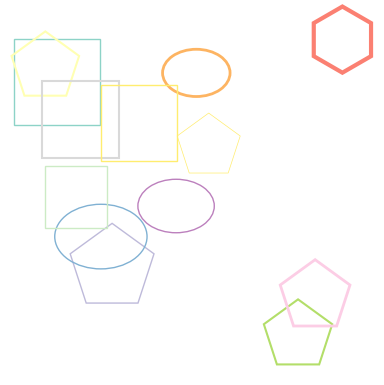[{"shape": "square", "thickness": 1, "radius": 0.56, "center": [0.148, 0.788]}, {"shape": "pentagon", "thickness": 1.5, "radius": 0.46, "center": [0.118, 0.826]}, {"shape": "pentagon", "thickness": 1, "radius": 0.57, "center": [0.291, 0.305]}, {"shape": "hexagon", "thickness": 3, "radius": 0.43, "center": [0.889, 0.897]}, {"shape": "oval", "thickness": 1, "radius": 0.6, "center": [0.262, 0.386]}, {"shape": "oval", "thickness": 2, "radius": 0.44, "center": [0.51, 0.811]}, {"shape": "pentagon", "thickness": 1.5, "radius": 0.47, "center": [0.774, 0.129]}, {"shape": "pentagon", "thickness": 2, "radius": 0.48, "center": [0.818, 0.23]}, {"shape": "square", "thickness": 1.5, "radius": 0.5, "center": [0.209, 0.69]}, {"shape": "oval", "thickness": 1, "radius": 0.5, "center": [0.457, 0.465]}, {"shape": "square", "thickness": 1, "radius": 0.4, "center": [0.198, 0.489]}, {"shape": "square", "thickness": 1, "radius": 0.49, "center": [0.361, 0.681]}, {"shape": "pentagon", "thickness": 0.5, "radius": 0.43, "center": [0.542, 0.62]}]